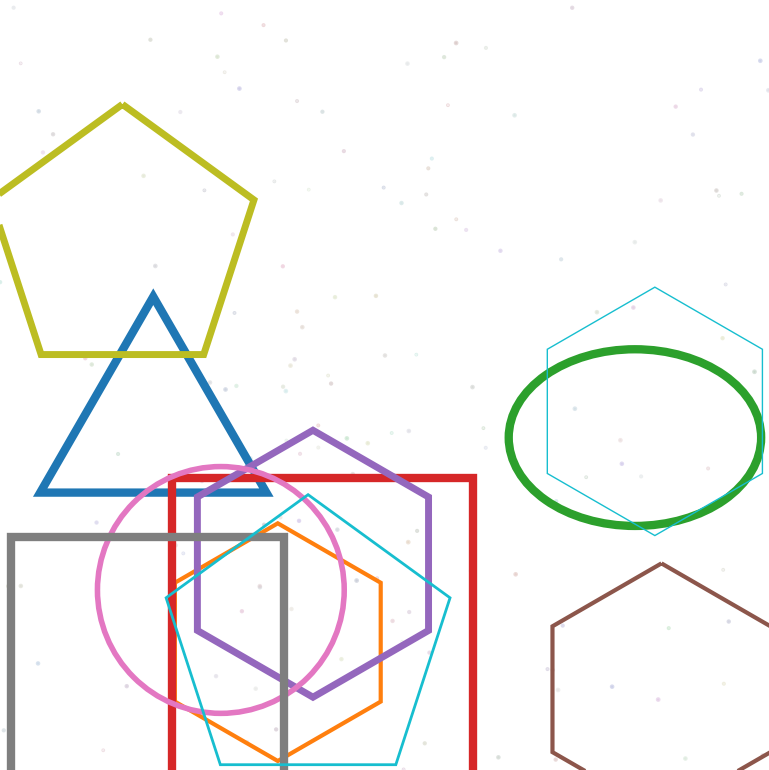[{"shape": "triangle", "thickness": 3, "radius": 0.85, "center": [0.199, 0.445]}, {"shape": "hexagon", "thickness": 1.5, "radius": 0.77, "center": [0.361, 0.166]}, {"shape": "oval", "thickness": 3, "radius": 0.82, "center": [0.825, 0.432]}, {"shape": "square", "thickness": 3, "radius": 0.98, "center": [0.419, 0.184]}, {"shape": "hexagon", "thickness": 2.5, "radius": 0.87, "center": [0.406, 0.268]}, {"shape": "hexagon", "thickness": 1.5, "radius": 0.82, "center": [0.859, 0.105]}, {"shape": "circle", "thickness": 2, "radius": 0.8, "center": [0.287, 0.234]}, {"shape": "square", "thickness": 3, "radius": 0.89, "center": [0.192, 0.125]}, {"shape": "pentagon", "thickness": 2.5, "radius": 0.9, "center": [0.159, 0.685]}, {"shape": "pentagon", "thickness": 1, "radius": 0.97, "center": [0.4, 0.164]}, {"shape": "hexagon", "thickness": 0.5, "radius": 0.81, "center": [0.85, 0.466]}]